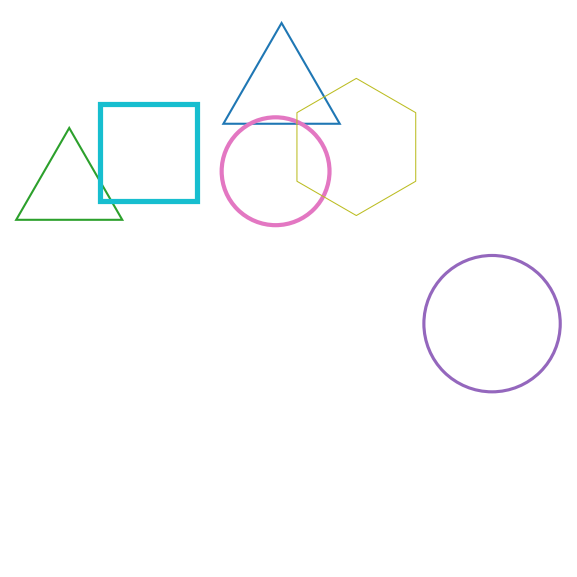[{"shape": "triangle", "thickness": 1, "radius": 0.58, "center": [0.488, 0.843]}, {"shape": "triangle", "thickness": 1, "radius": 0.53, "center": [0.12, 0.672]}, {"shape": "circle", "thickness": 1.5, "radius": 0.59, "center": [0.852, 0.439]}, {"shape": "circle", "thickness": 2, "radius": 0.47, "center": [0.477, 0.703]}, {"shape": "hexagon", "thickness": 0.5, "radius": 0.59, "center": [0.617, 0.745]}, {"shape": "square", "thickness": 2.5, "radius": 0.42, "center": [0.256, 0.735]}]